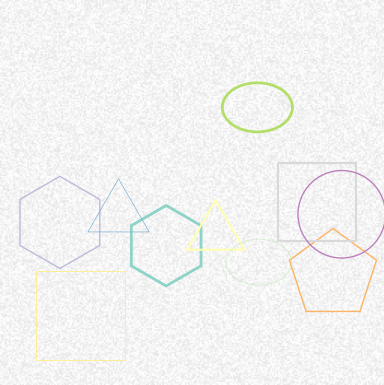[{"shape": "hexagon", "thickness": 2, "radius": 0.52, "center": [0.432, 0.362]}, {"shape": "triangle", "thickness": 1.5, "radius": 0.43, "center": [0.56, 0.394]}, {"shape": "hexagon", "thickness": 1, "radius": 0.6, "center": [0.156, 0.422]}, {"shape": "triangle", "thickness": 0.5, "radius": 0.46, "center": [0.308, 0.444]}, {"shape": "pentagon", "thickness": 1, "radius": 0.59, "center": [0.865, 0.287]}, {"shape": "oval", "thickness": 2, "radius": 0.46, "center": [0.668, 0.721]}, {"shape": "square", "thickness": 1.5, "radius": 0.5, "center": [0.822, 0.475]}, {"shape": "circle", "thickness": 1, "radius": 0.57, "center": [0.888, 0.443]}, {"shape": "oval", "thickness": 0.5, "radius": 0.43, "center": [0.672, 0.319]}, {"shape": "square", "thickness": 0.5, "radius": 0.58, "center": [0.209, 0.18]}]